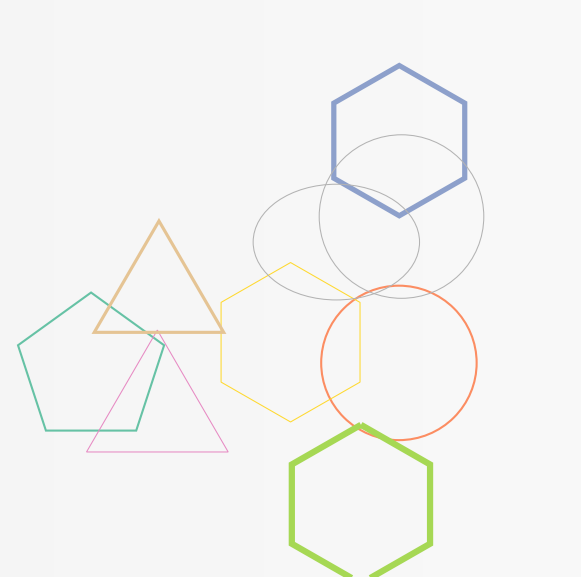[{"shape": "pentagon", "thickness": 1, "radius": 0.66, "center": [0.157, 0.36]}, {"shape": "circle", "thickness": 1, "radius": 0.67, "center": [0.686, 0.371]}, {"shape": "hexagon", "thickness": 2.5, "radius": 0.65, "center": [0.687, 0.756]}, {"shape": "triangle", "thickness": 0.5, "radius": 0.7, "center": [0.271, 0.287]}, {"shape": "hexagon", "thickness": 3, "radius": 0.69, "center": [0.621, 0.126]}, {"shape": "hexagon", "thickness": 0.5, "radius": 0.69, "center": [0.5, 0.406]}, {"shape": "triangle", "thickness": 1.5, "radius": 0.64, "center": [0.273, 0.488]}, {"shape": "oval", "thickness": 0.5, "radius": 0.72, "center": [0.579, 0.58]}, {"shape": "circle", "thickness": 0.5, "radius": 0.71, "center": [0.691, 0.624]}]